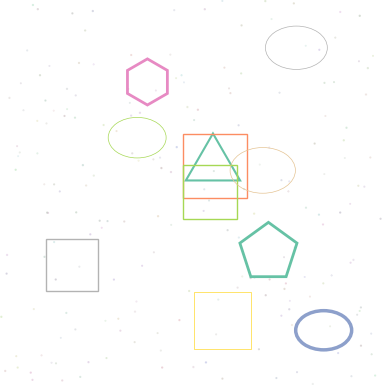[{"shape": "pentagon", "thickness": 2, "radius": 0.39, "center": [0.697, 0.344]}, {"shape": "triangle", "thickness": 1.5, "radius": 0.41, "center": [0.553, 0.572]}, {"shape": "square", "thickness": 1, "radius": 0.41, "center": [0.559, 0.569]}, {"shape": "oval", "thickness": 2.5, "radius": 0.36, "center": [0.841, 0.142]}, {"shape": "hexagon", "thickness": 2, "radius": 0.3, "center": [0.383, 0.787]}, {"shape": "square", "thickness": 1, "radius": 0.35, "center": [0.546, 0.502]}, {"shape": "oval", "thickness": 0.5, "radius": 0.38, "center": [0.356, 0.642]}, {"shape": "square", "thickness": 0.5, "radius": 0.37, "center": [0.579, 0.169]}, {"shape": "oval", "thickness": 0.5, "radius": 0.42, "center": [0.682, 0.557]}, {"shape": "oval", "thickness": 0.5, "radius": 0.4, "center": [0.77, 0.876]}, {"shape": "square", "thickness": 1, "radius": 0.34, "center": [0.186, 0.311]}]